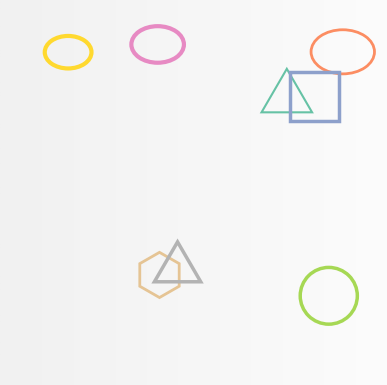[{"shape": "triangle", "thickness": 1.5, "radius": 0.38, "center": [0.74, 0.746]}, {"shape": "oval", "thickness": 2, "radius": 0.41, "center": [0.885, 0.865]}, {"shape": "square", "thickness": 2.5, "radius": 0.31, "center": [0.812, 0.749]}, {"shape": "oval", "thickness": 3, "radius": 0.34, "center": [0.407, 0.885]}, {"shape": "circle", "thickness": 2.5, "radius": 0.37, "center": [0.848, 0.232]}, {"shape": "oval", "thickness": 3, "radius": 0.3, "center": [0.176, 0.864]}, {"shape": "hexagon", "thickness": 2, "radius": 0.29, "center": [0.412, 0.286]}, {"shape": "triangle", "thickness": 2.5, "radius": 0.35, "center": [0.458, 0.303]}]